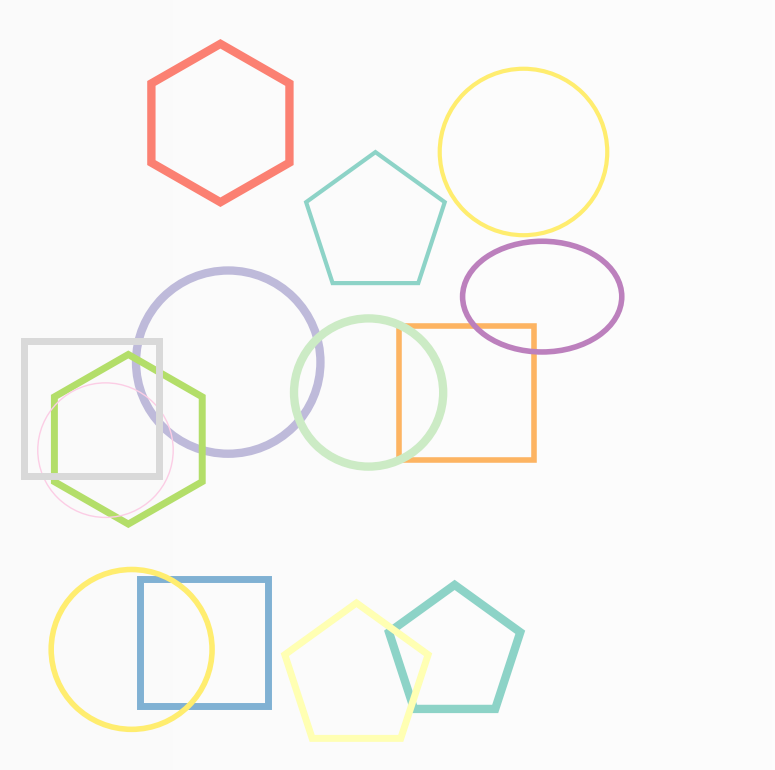[{"shape": "pentagon", "thickness": 3, "radius": 0.45, "center": [0.587, 0.151]}, {"shape": "pentagon", "thickness": 1.5, "radius": 0.47, "center": [0.484, 0.708]}, {"shape": "pentagon", "thickness": 2.5, "radius": 0.49, "center": [0.46, 0.12]}, {"shape": "circle", "thickness": 3, "radius": 0.59, "center": [0.294, 0.53]}, {"shape": "hexagon", "thickness": 3, "radius": 0.51, "center": [0.284, 0.84]}, {"shape": "square", "thickness": 2.5, "radius": 0.41, "center": [0.264, 0.166]}, {"shape": "square", "thickness": 2, "radius": 0.43, "center": [0.602, 0.49]}, {"shape": "hexagon", "thickness": 2.5, "radius": 0.55, "center": [0.166, 0.43]}, {"shape": "circle", "thickness": 0.5, "radius": 0.44, "center": [0.136, 0.415]}, {"shape": "square", "thickness": 2.5, "radius": 0.44, "center": [0.118, 0.469]}, {"shape": "oval", "thickness": 2, "radius": 0.51, "center": [0.7, 0.615]}, {"shape": "circle", "thickness": 3, "radius": 0.48, "center": [0.476, 0.49]}, {"shape": "circle", "thickness": 1.5, "radius": 0.54, "center": [0.675, 0.803]}, {"shape": "circle", "thickness": 2, "radius": 0.52, "center": [0.17, 0.157]}]